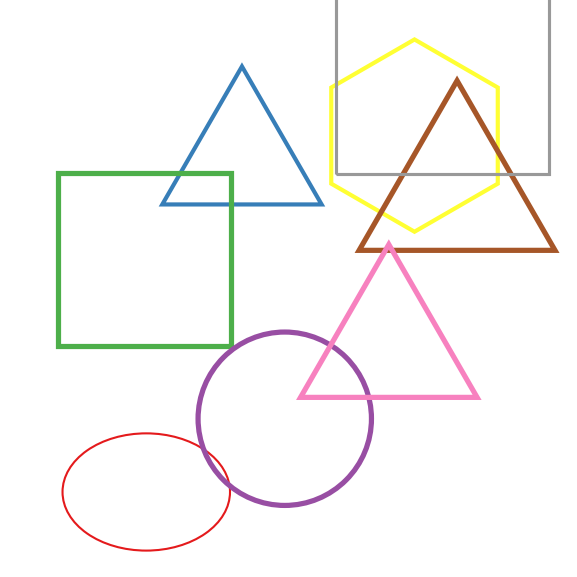[{"shape": "oval", "thickness": 1, "radius": 0.73, "center": [0.253, 0.147]}, {"shape": "triangle", "thickness": 2, "radius": 0.8, "center": [0.419, 0.725]}, {"shape": "square", "thickness": 2.5, "radius": 0.75, "center": [0.25, 0.55]}, {"shape": "circle", "thickness": 2.5, "radius": 0.75, "center": [0.493, 0.274]}, {"shape": "hexagon", "thickness": 2, "radius": 0.83, "center": [0.718, 0.764]}, {"shape": "triangle", "thickness": 2.5, "radius": 0.98, "center": [0.791, 0.664]}, {"shape": "triangle", "thickness": 2.5, "radius": 0.88, "center": [0.673, 0.399]}, {"shape": "square", "thickness": 1.5, "radius": 0.92, "center": [0.766, 0.883]}]